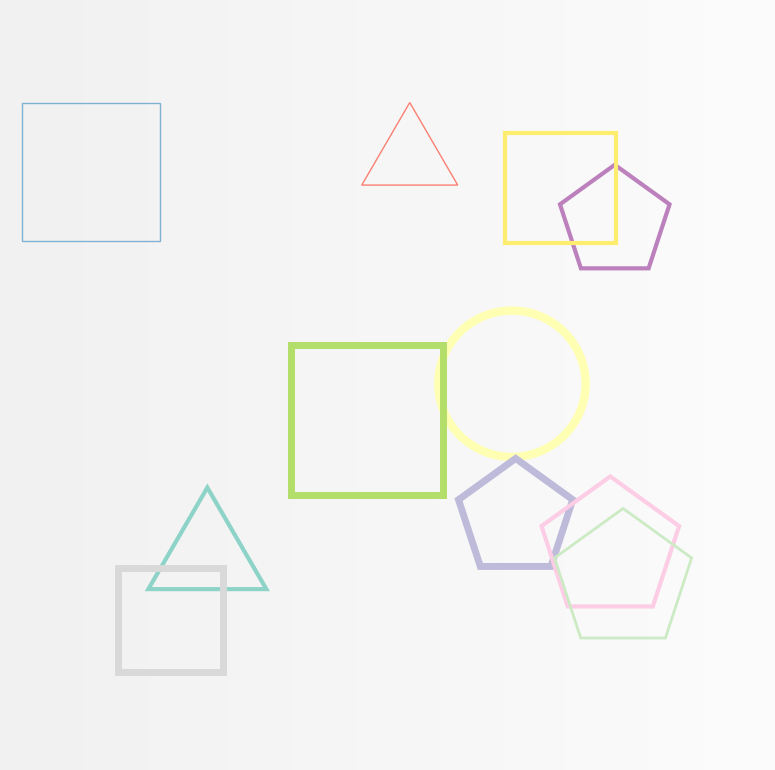[{"shape": "triangle", "thickness": 1.5, "radius": 0.44, "center": [0.268, 0.279]}, {"shape": "circle", "thickness": 3, "radius": 0.48, "center": [0.661, 0.502]}, {"shape": "pentagon", "thickness": 2.5, "radius": 0.39, "center": [0.665, 0.327]}, {"shape": "triangle", "thickness": 0.5, "radius": 0.36, "center": [0.529, 0.795]}, {"shape": "square", "thickness": 0.5, "radius": 0.45, "center": [0.118, 0.777]}, {"shape": "square", "thickness": 2.5, "radius": 0.49, "center": [0.474, 0.455]}, {"shape": "pentagon", "thickness": 1.5, "radius": 0.47, "center": [0.787, 0.288]}, {"shape": "square", "thickness": 2.5, "radius": 0.34, "center": [0.22, 0.195]}, {"shape": "pentagon", "thickness": 1.5, "radius": 0.37, "center": [0.793, 0.712]}, {"shape": "pentagon", "thickness": 1, "radius": 0.46, "center": [0.804, 0.247]}, {"shape": "square", "thickness": 1.5, "radius": 0.36, "center": [0.723, 0.756]}]